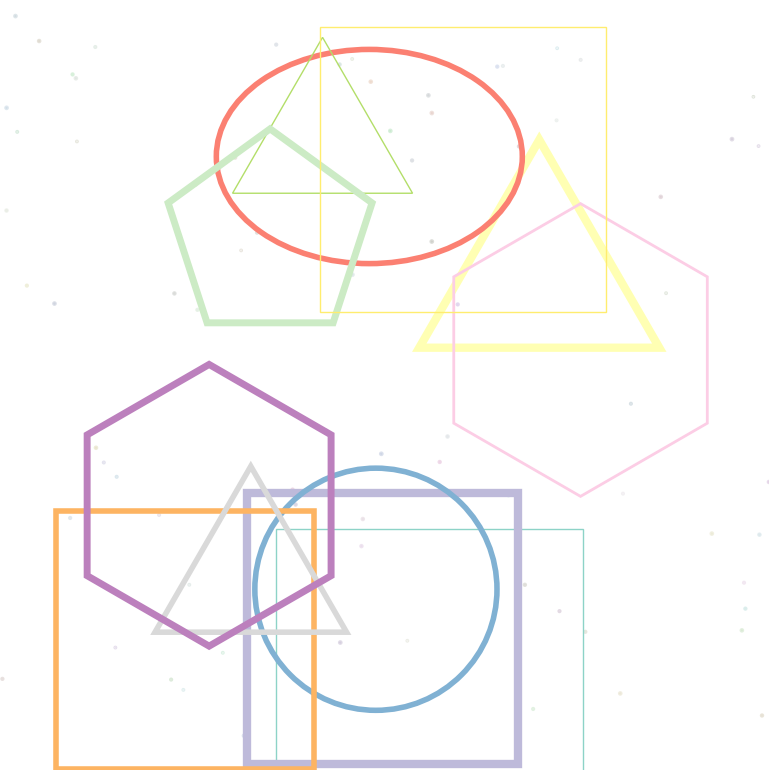[{"shape": "square", "thickness": 0.5, "radius": 1.0, "center": [0.558, 0.114]}, {"shape": "triangle", "thickness": 3, "radius": 0.9, "center": [0.7, 0.638]}, {"shape": "square", "thickness": 3, "radius": 0.88, "center": [0.497, 0.184]}, {"shape": "oval", "thickness": 2, "radius": 0.99, "center": [0.48, 0.797]}, {"shape": "circle", "thickness": 2, "radius": 0.79, "center": [0.488, 0.235]}, {"shape": "square", "thickness": 2, "radius": 0.84, "center": [0.24, 0.169]}, {"shape": "triangle", "thickness": 0.5, "radius": 0.67, "center": [0.419, 0.817]}, {"shape": "hexagon", "thickness": 1, "radius": 0.95, "center": [0.754, 0.545]}, {"shape": "triangle", "thickness": 2, "radius": 0.72, "center": [0.326, 0.251]}, {"shape": "hexagon", "thickness": 2.5, "radius": 0.91, "center": [0.272, 0.344]}, {"shape": "pentagon", "thickness": 2.5, "radius": 0.7, "center": [0.351, 0.693]}, {"shape": "square", "thickness": 0.5, "radius": 0.93, "center": [0.601, 0.78]}]